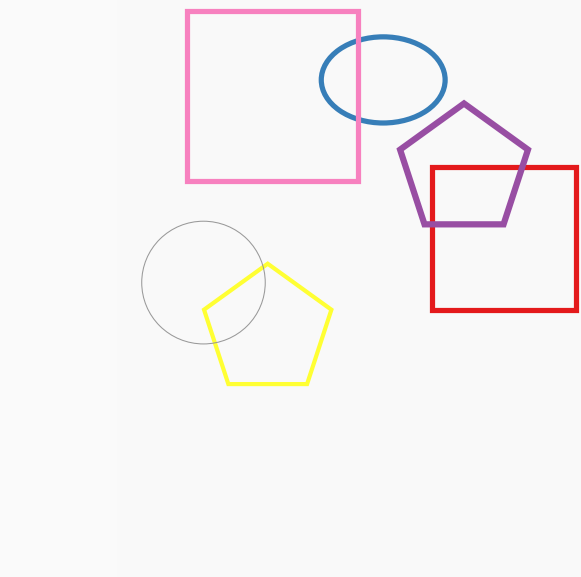[{"shape": "square", "thickness": 2.5, "radius": 0.62, "center": [0.867, 0.586]}, {"shape": "oval", "thickness": 2.5, "radius": 0.53, "center": [0.659, 0.861]}, {"shape": "pentagon", "thickness": 3, "radius": 0.58, "center": [0.798, 0.704]}, {"shape": "pentagon", "thickness": 2, "radius": 0.58, "center": [0.461, 0.427]}, {"shape": "square", "thickness": 2.5, "radius": 0.74, "center": [0.469, 0.833]}, {"shape": "circle", "thickness": 0.5, "radius": 0.53, "center": [0.35, 0.51]}]